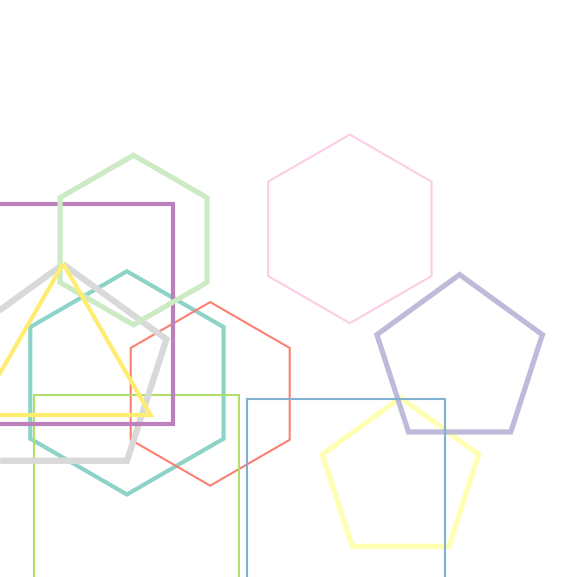[{"shape": "hexagon", "thickness": 2, "radius": 0.97, "center": [0.22, 0.336]}, {"shape": "pentagon", "thickness": 2.5, "radius": 0.71, "center": [0.694, 0.168]}, {"shape": "pentagon", "thickness": 2.5, "radius": 0.75, "center": [0.796, 0.373]}, {"shape": "hexagon", "thickness": 1, "radius": 0.79, "center": [0.364, 0.317]}, {"shape": "square", "thickness": 1, "radius": 0.86, "center": [0.599, 0.137]}, {"shape": "square", "thickness": 1, "radius": 0.89, "center": [0.237, 0.138]}, {"shape": "hexagon", "thickness": 1, "radius": 0.82, "center": [0.606, 0.603]}, {"shape": "pentagon", "thickness": 3, "radius": 0.94, "center": [0.109, 0.354]}, {"shape": "square", "thickness": 2, "radius": 0.95, "center": [0.109, 0.456]}, {"shape": "hexagon", "thickness": 2.5, "radius": 0.73, "center": [0.231, 0.583]}, {"shape": "triangle", "thickness": 2, "radius": 0.87, "center": [0.109, 0.368]}]